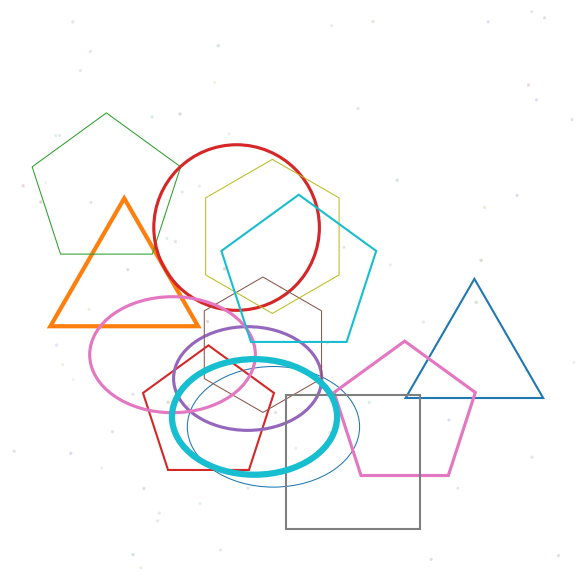[{"shape": "oval", "thickness": 0.5, "radius": 0.75, "center": [0.474, 0.26]}, {"shape": "triangle", "thickness": 1, "radius": 0.69, "center": [0.821, 0.379]}, {"shape": "triangle", "thickness": 2, "radius": 0.74, "center": [0.215, 0.508]}, {"shape": "pentagon", "thickness": 0.5, "radius": 0.68, "center": [0.184, 0.668]}, {"shape": "circle", "thickness": 1.5, "radius": 0.72, "center": [0.41, 0.605]}, {"shape": "pentagon", "thickness": 1, "radius": 0.6, "center": [0.361, 0.282]}, {"shape": "oval", "thickness": 1.5, "radius": 0.64, "center": [0.429, 0.344]}, {"shape": "hexagon", "thickness": 0.5, "radius": 0.59, "center": [0.455, 0.402]}, {"shape": "pentagon", "thickness": 1.5, "radius": 0.64, "center": [0.701, 0.28]}, {"shape": "oval", "thickness": 1.5, "radius": 0.72, "center": [0.299, 0.385]}, {"shape": "square", "thickness": 1, "radius": 0.58, "center": [0.612, 0.198]}, {"shape": "hexagon", "thickness": 0.5, "radius": 0.67, "center": [0.472, 0.59]}, {"shape": "pentagon", "thickness": 1, "radius": 0.7, "center": [0.517, 0.521]}, {"shape": "oval", "thickness": 3, "radius": 0.71, "center": [0.441, 0.277]}]